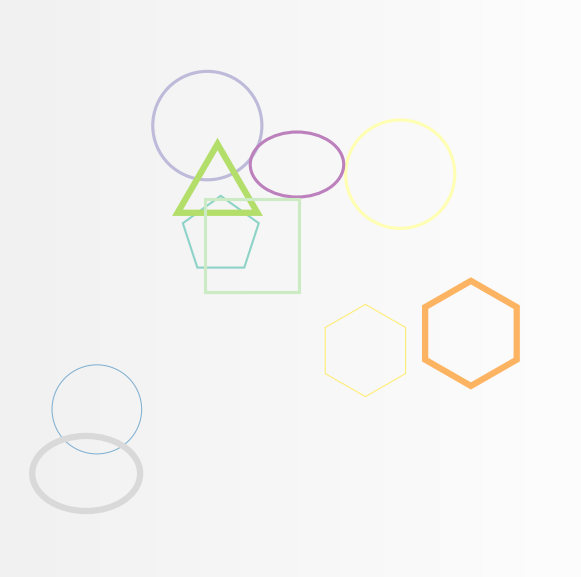[{"shape": "pentagon", "thickness": 1, "radius": 0.34, "center": [0.38, 0.591]}, {"shape": "circle", "thickness": 1.5, "radius": 0.47, "center": [0.688, 0.698]}, {"shape": "circle", "thickness": 1.5, "radius": 0.47, "center": [0.357, 0.782]}, {"shape": "circle", "thickness": 0.5, "radius": 0.39, "center": [0.167, 0.29]}, {"shape": "hexagon", "thickness": 3, "radius": 0.45, "center": [0.81, 0.422]}, {"shape": "triangle", "thickness": 3, "radius": 0.4, "center": [0.374, 0.67]}, {"shape": "oval", "thickness": 3, "radius": 0.46, "center": [0.148, 0.179]}, {"shape": "oval", "thickness": 1.5, "radius": 0.4, "center": [0.511, 0.714]}, {"shape": "square", "thickness": 1.5, "radius": 0.41, "center": [0.434, 0.574]}, {"shape": "hexagon", "thickness": 0.5, "radius": 0.4, "center": [0.629, 0.392]}]